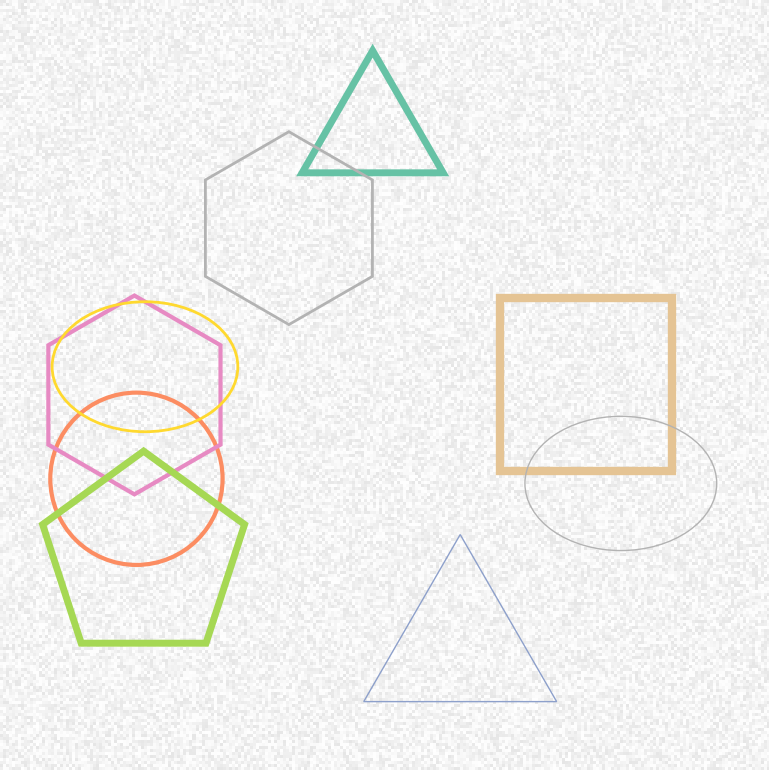[{"shape": "triangle", "thickness": 2.5, "radius": 0.53, "center": [0.484, 0.828]}, {"shape": "circle", "thickness": 1.5, "radius": 0.56, "center": [0.177, 0.378]}, {"shape": "triangle", "thickness": 0.5, "radius": 0.72, "center": [0.598, 0.161]}, {"shape": "hexagon", "thickness": 1.5, "radius": 0.65, "center": [0.175, 0.487]}, {"shape": "pentagon", "thickness": 2.5, "radius": 0.69, "center": [0.186, 0.276]}, {"shape": "oval", "thickness": 1, "radius": 0.6, "center": [0.188, 0.524]}, {"shape": "square", "thickness": 3, "radius": 0.56, "center": [0.761, 0.501]}, {"shape": "hexagon", "thickness": 1, "radius": 0.63, "center": [0.375, 0.704]}, {"shape": "oval", "thickness": 0.5, "radius": 0.62, "center": [0.806, 0.372]}]